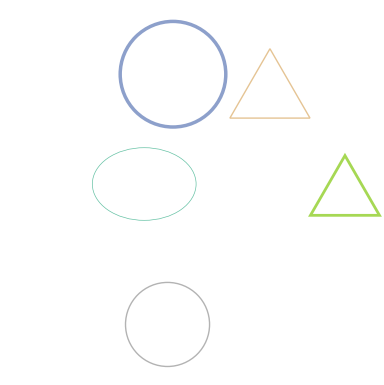[{"shape": "oval", "thickness": 0.5, "radius": 0.67, "center": [0.375, 0.522]}, {"shape": "circle", "thickness": 2.5, "radius": 0.69, "center": [0.449, 0.807]}, {"shape": "triangle", "thickness": 2, "radius": 0.52, "center": [0.896, 0.492]}, {"shape": "triangle", "thickness": 1, "radius": 0.6, "center": [0.701, 0.753]}, {"shape": "circle", "thickness": 1, "radius": 0.55, "center": [0.435, 0.157]}]